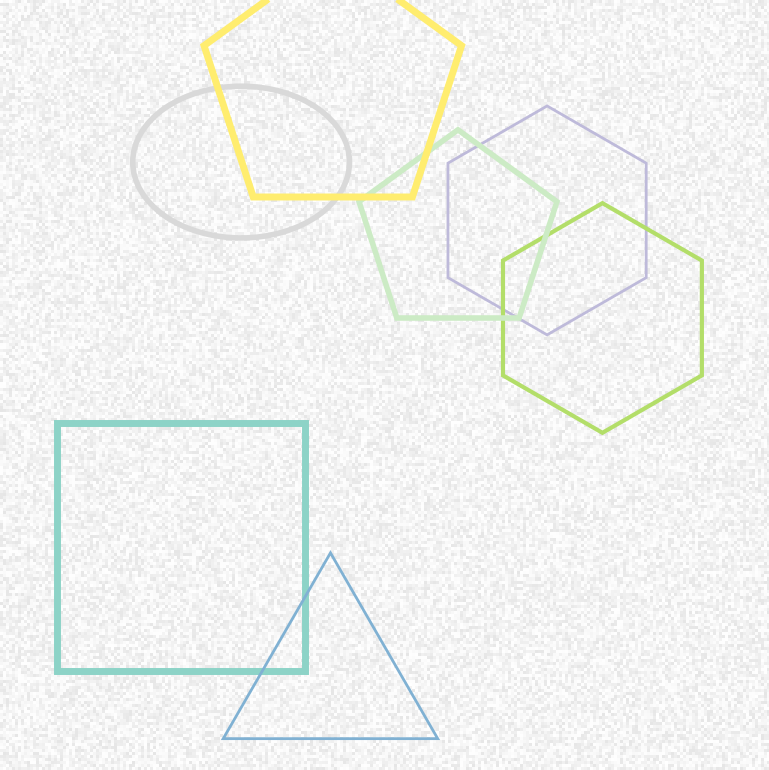[{"shape": "square", "thickness": 2.5, "radius": 0.81, "center": [0.235, 0.29]}, {"shape": "hexagon", "thickness": 1, "radius": 0.74, "center": [0.71, 0.714]}, {"shape": "triangle", "thickness": 1, "radius": 0.8, "center": [0.429, 0.121]}, {"shape": "hexagon", "thickness": 1.5, "radius": 0.75, "center": [0.782, 0.587]}, {"shape": "oval", "thickness": 2, "radius": 0.7, "center": [0.313, 0.79]}, {"shape": "pentagon", "thickness": 2, "radius": 0.68, "center": [0.595, 0.696]}, {"shape": "pentagon", "thickness": 2.5, "radius": 0.88, "center": [0.432, 0.886]}]